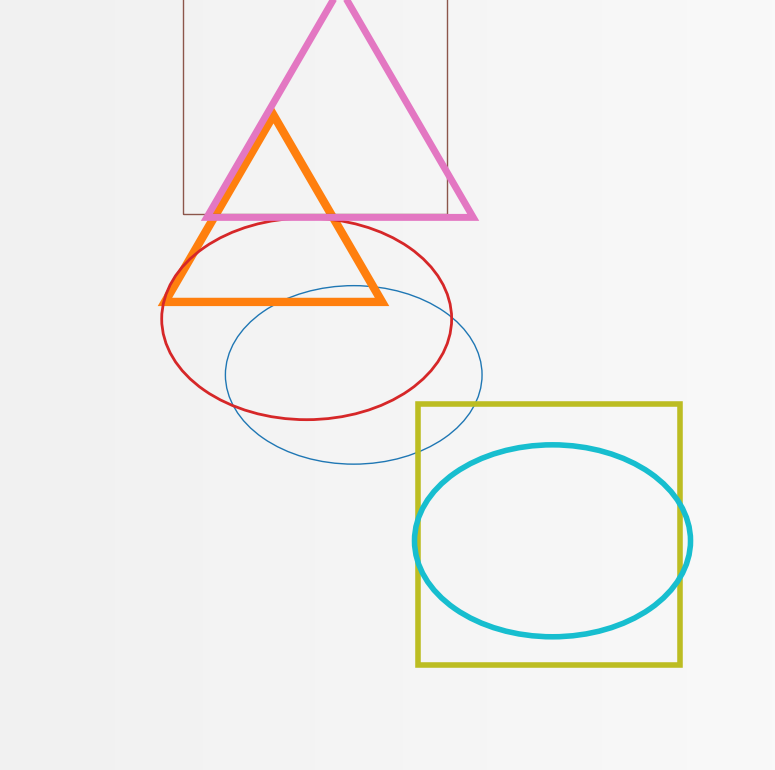[{"shape": "oval", "thickness": 0.5, "radius": 0.83, "center": [0.456, 0.513]}, {"shape": "triangle", "thickness": 3, "radius": 0.81, "center": [0.353, 0.689]}, {"shape": "oval", "thickness": 1, "radius": 0.94, "center": [0.396, 0.586]}, {"shape": "square", "thickness": 0.5, "radius": 0.85, "center": [0.407, 0.892]}, {"shape": "triangle", "thickness": 2.5, "radius": 0.99, "center": [0.439, 0.817]}, {"shape": "square", "thickness": 2, "radius": 0.85, "center": [0.708, 0.306]}, {"shape": "oval", "thickness": 2, "radius": 0.89, "center": [0.713, 0.298]}]